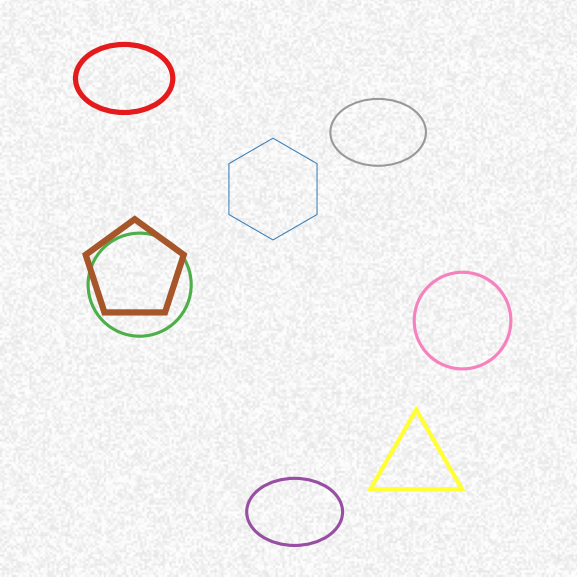[{"shape": "oval", "thickness": 2.5, "radius": 0.42, "center": [0.215, 0.863]}, {"shape": "hexagon", "thickness": 0.5, "radius": 0.44, "center": [0.473, 0.672]}, {"shape": "circle", "thickness": 1.5, "radius": 0.45, "center": [0.242, 0.506]}, {"shape": "oval", "thickness": 1.5, "radius": 0.42, "center": [0.51, 0.113]}, {"shape": "triangle", "thickness": 2, "radius": 0.46, "center": [0.721, 0.198]}, {"shape": "pentagon", "thickness": 3, "radius": 0.45, "center": [0.233, 0.53]}, {"shape": "circle", "thickness": 1.5, "radius": 0.42, "center": [0.801, 0.444]}, {"shape": "oval", "thickness": 1, "radius": 0.41, "center": [0.655, 0.77]}]